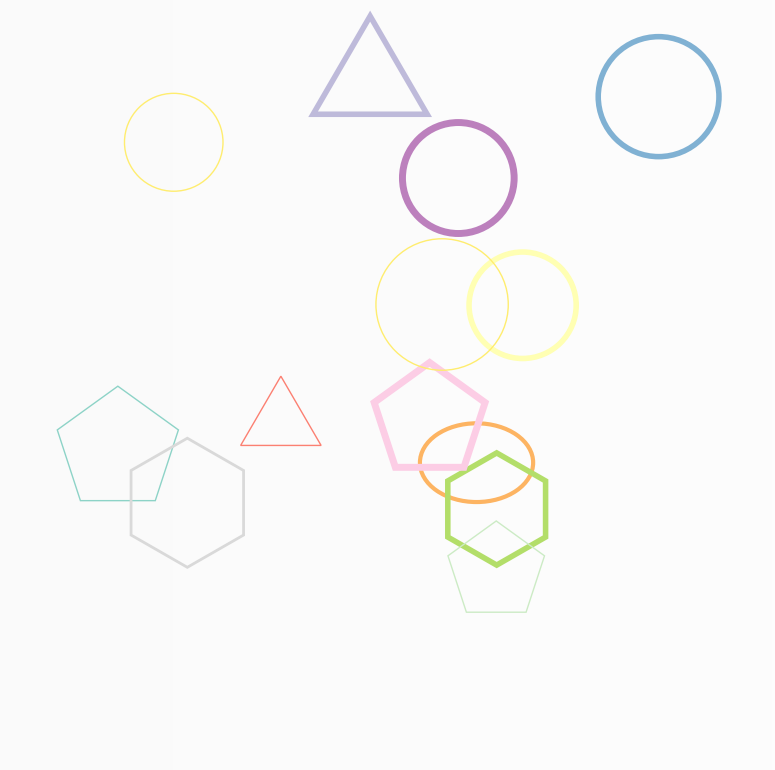[{"shape": "pentagon", "thickness": 0.5, "radius": 0.41, "center": [0.152, 0.416]}, {"shape": "circle", "thickness": 2, "radius": 0.35, "center": [0.674, 0.604]}, {"shape": "triangle", "thickness": 2, "radius": 0.42, "center": [0.478, 0.894]}, {"shape": "triangle", "thickness": 0.5, "radius": 0.3, "center": [0.362, 0.451]}, {"shape": "circle", "thickness": 2, "radius": 0.39, "center": [0.85, 0.874]}, {"shape": "oval", "thickness": 1.5, "radius": 0.37, "center": [0.615, 0.399]}, {"shape": "hexagon", "thickness": 2, "radius": 0.36, "center": [0.641, 0.339]}, {"shape": "pentagon", "thickness": 2.5, "radius": 0.38, "center": [0.554, 0.454]}, {"shape": "hexagon", "thickness": 1, "radius": 0.42, "center": [0.242, 0.347]}, {"shape": "circle", "thickness": 2.5, "radius": 0.36, "center": [0.591, 0.769]}, {"shape": "pentagon", "thickness": 0.5, "radius": 0.33, "center": [0.64, 0.258]}, {"shape": "circle", "thickness": 0.5, "radius": 0.43, "center": [0.57, 0.605]}, {"shape": "circle", "thickness": 0.5, "radius": 0.32, "center": [0.224, 0.815]}]